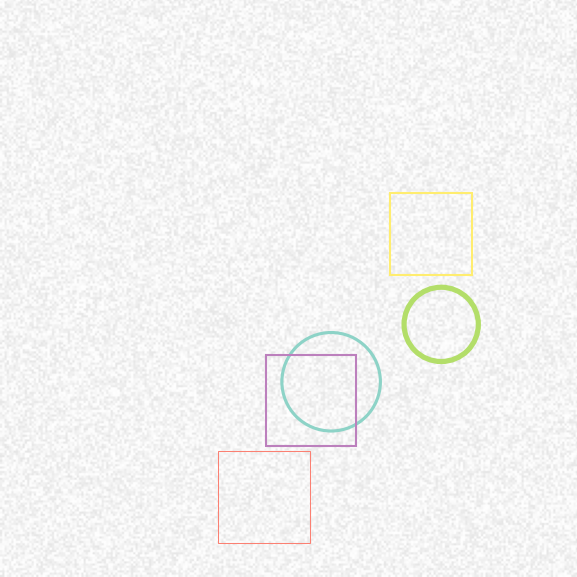[{"shape": "circle", "thickness": 1.5, "radius": 0.43, "center": [0.573, 0.338]}, {"shape": "square", "thickness": 0.5, "radius": 0.4, "center": [0.457, 0.139]}, {"shape": "circle", "thickness": 2.5, "radius": 0.32, "center": [0.764, 0.437]}, {"shape": "square", "thickness": 1, "radius": 0.39, "center": [0.538, 0.305]}, {"shape": "square", "thickness": 1, "radius": 0.36, "center": [0.746, 0.594]}]